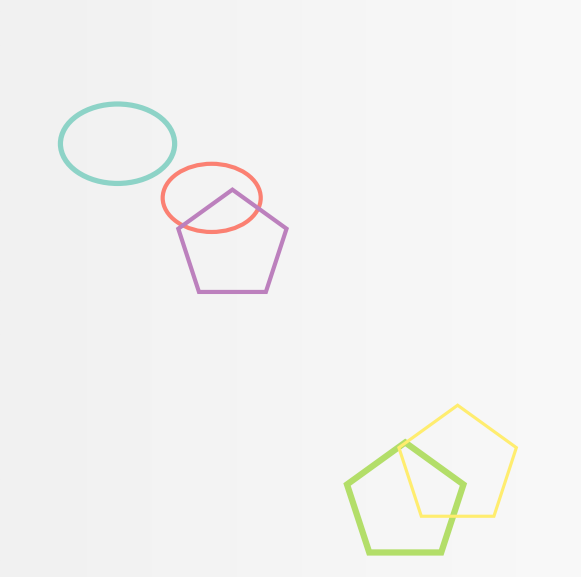[{"shape": "oval", "thickness": 2.5, "radius": 0.49, "center": [0.202, 0.75]}, {"shape": "oval", "thickness": 2, "radius": 0.42, "center": [0.364, 0.656]}, {"shape": "pentagon", "thickness": 3, "radius": 0.53, "center": [0.697, 0.128]}, {"shape": "pentagon", "thickness": 2, "radius": 0.49, "center": [0.4, 0.573]}, {"shape": "pentagon", "thickness": 1.5, "radius": 0.53, "center": [0.787, 0.191]}]